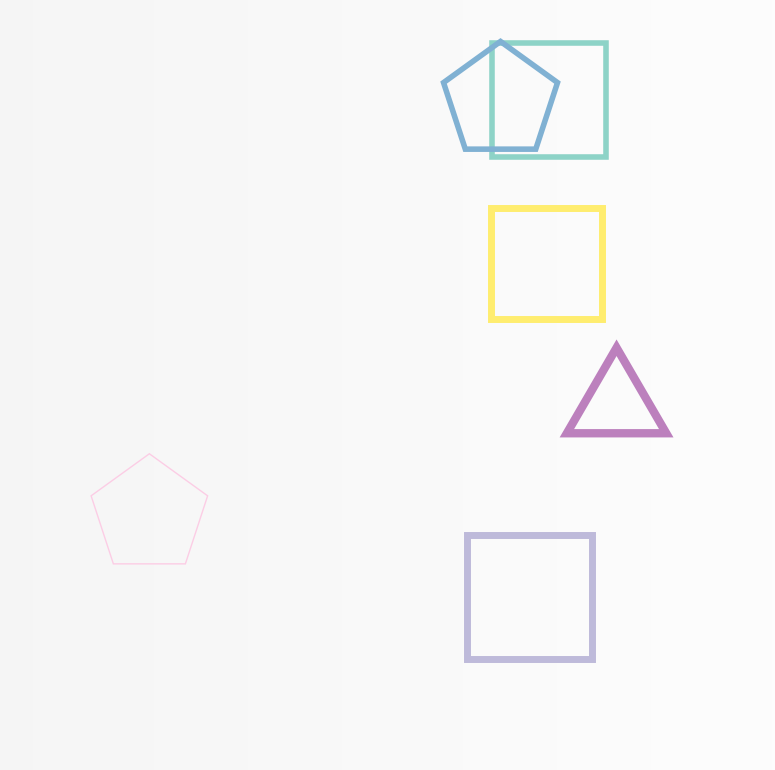[{"shape": "square", "thickness": 2, "radius": 0.37, "center": [0.708, 0.87]}, {"shape": "square", "thickness": 2.5, "radius": 0.4, "center": [0.684, 0.224]}, {"shape": "pentagon", "thickness": 2, "radius": 0.39, "center": [0.646, 0.869]}, {"shape": "pentagon", "thickness": 0.5, "radius": 0.4, "center": [0.193, 0.332]}, {"shape": "triangle", "thickness": 3, "radius": 0.37, "center": [0.796, 0.474]}, {"shape": "square", "thickness": 2.5, "radius": 0.36, "center": [0.705, 0.658]}]